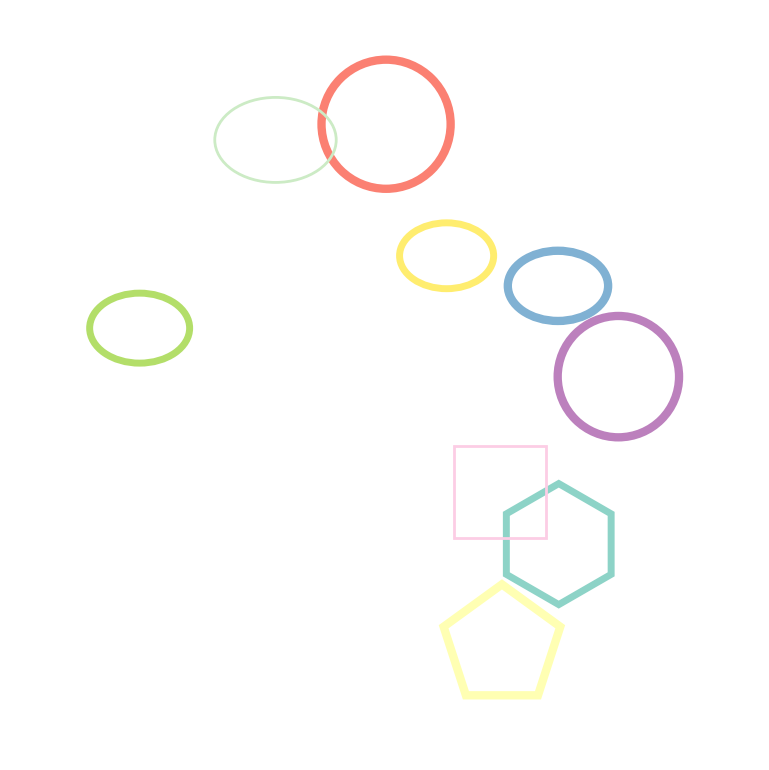[{"shape": "hexagon", "thickness": 2.5, "radius": 0.39, "center": [0.726, 0.293]}, {"shape": "pentagon", "thickness": 3, "radius": 0.4, "center": [0.652, 0.161]}, {"shape": "circle", "thickness": 3, "radius": 0.42, "center": [0.501, 0.839]}, {"shape": "oval", "thickness": 3, "radius": 0.33, "center": [0.725, 0.629]}, {"shape": "oval", "thickness": 2.5, "radius": 0.32, "center": [0.181, 0.574]}, {"shape": "square", "thickness": 1, "radius": 0.3, "center": [0.649, 0.361]}, {"shape": "circle", "thickness": 3, "radius": 0.39, "center": [0.803, 0.511]}, {"shape": "oval", "thickness": 1, "radius": 0.39, "center": [0.358, 0.818]}, {"shape": "oval", "thickness": 2.5, "radius": 0.31, "center": [0.58, 0.668]}]